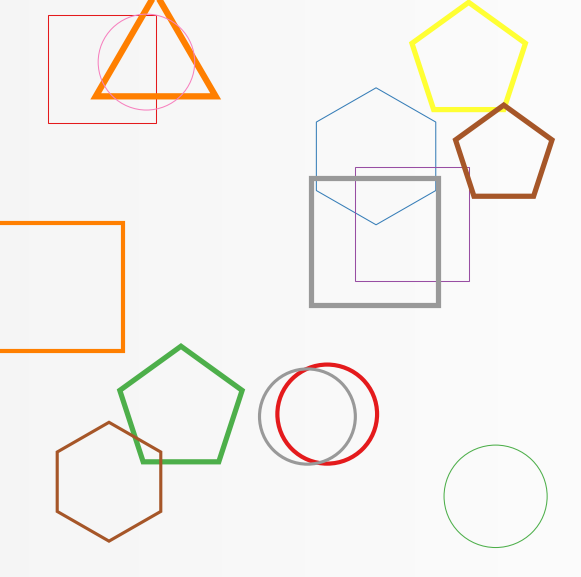[{"shape": "square", "thickness": 0.5, "radius": 0.47, "center": [0.176, 0.879]}, {"shape": "circle", "thickness": 2, "radius": 0.43, "center": [0.563, 0.282]}, {"shape": "hexagon", "thickness": 0.5, "radius": 0.59, "center": [0.647, 0.728]}, {"shape": "circle", "thickness": 0.5, "radius": 0.44, "center": [0.853, 0.14]}, {"shape": "pentagon", "thickness": 2.5, "radius": 0.55, "center": [0.311, 0.289]}, {"shape": "square", "thickness": 0.5, "radius": 0.49, "center": [0.709, 0.612]}, {"shape": "triangle", "thickness": 3, "radius": 0.6, "center": [0.268, 0.892]}, {"shape": "square", "thickness": 2, "radius": 0.55, "center": [0.101, 0.502]}, {"shape": "pentagon", "thickness": 2.5, "radius": 0.51, "center": [0.806, 0.892]}, {"shape": "hexagon", "thickness": 1.5, "radius": 0.51, "center": [0.188, 0.165]}, {"shape": "pentagon", "thickness": 2.5, "radius": 0.44, "center": [0.867, 0.73]}, {"shape": "circle", "thickness": 0.5, "radius": 0.42, "center": [0.252, 0.892]}, {"shape": "square", "thickness": 2.5, "radius": 0.55, "center": [0.645, 0.581]}, {"shape": "circle", "thickness": 1.5, "radius": 0.41, "center": [0.529, 0.278]}]